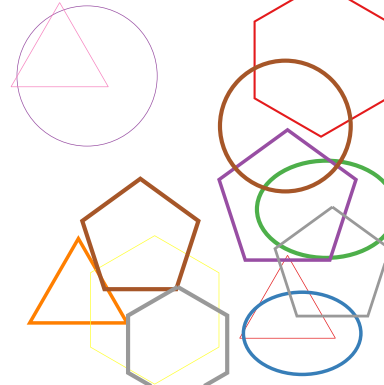[{"shape": "triangle", "thickness": 0.5, "radius": 0.72, "center": [0.747, 0.193]}, {"shape": "hexagon", "thickness": 1.5, "radius": 1.0, "center": [0.834, 0.844]}, {"shape": "oval", "thickness": 2.5, "radius": 0.76, "center": [0.785, 0.134]}, {"shape": "oval", "thickness": 3, "radius": 0.9, "center": [0.848, 0.456]}, {"shape": "circle", "thickness": 0.5, "radius": 0.91, "center": [0.226, 0.803]}, {"shape": "pentagon", "thickness": 2.5, "radius": 0.93, "center": [0.747, 0.476]}, {"shape": "triangle", "thickness": 2.5, "radius": 0.73, "center": [0.204, 0.234]}, {"shape": "hexagon", "thickness": 0.5, "radius": 0.96, "center": [0.402, 0.195]}, {"shape": "circle", "thickness": 3, "radius": 0.85, "center": [0.741, 0.673]}, {"shape": "pentagon", "thickness": 3, "radius": 0.79, "center": [0.365, 0.377]}, {"shape": "triangle", "thickness": 0.5, "radius": 0.73, "center": [0.155, 0.848]}, {"shape": "hexagon", "thickness": 3, "radius": 0.74, "center": [0.461, 0.106]}, {"shape": "pentagon", "thickness": 2, "radius": 0.78, "center": [0.863, 0.306]}]